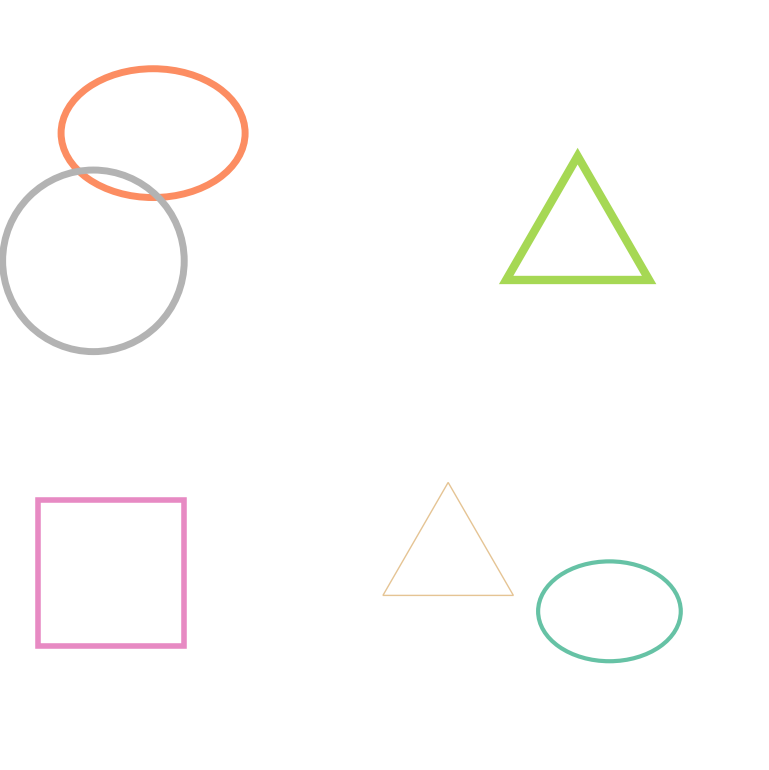[{"shape": "oval", "thickness": 1.5, "radius": 0.46, "center": [0.791, 0.206]}, {"shape": "oval", "thickness": 2.5, "radius": 0.6, "center": [0.199, 0.827]}, {"shape": "square", "thickness": 2, "radius": 0.47, "center": [0.144, 0.255]}, {"shape": "triangle", "thickness": 3, "radius": 0.54, "center": [0.75, 0.69]}, {"shape": "triangle", "thickness": 0.5, "radius": 0.49, "center": [0.582, 0.276]}, {"shape": "circle", "thickness": 2.5, "radius": 0.59, "center": [0.121, 0.661]}]